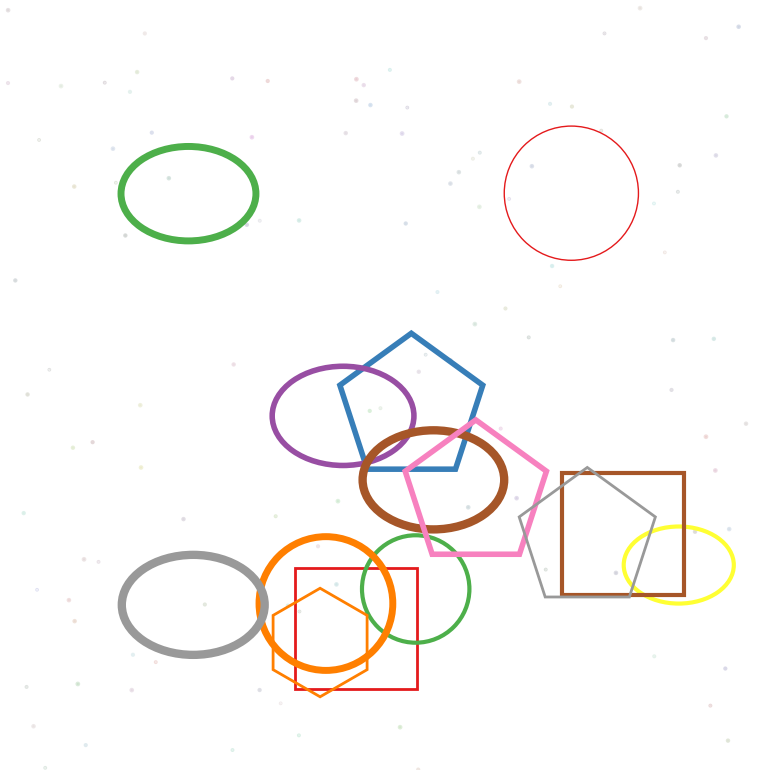[{"shape": "circle", "thickness": 0.5, "radius": 0.44, "center": [0.742, 0.749]}, {"shape": "square", "thickness": 1, "radius": 0.39, "center": [0.462, 0.184]}, {"shape": "pentagon", "thickness": 2, "radius": 0.49, "center": [0.534, 0.47]}, {"shape": "circle", "thickness": 1.5, "radius": 0.35, "center": [0.54, 0.235]}, {"shape": "oval", "thickness": 2.5, "radius": 0.44, "center": [0.245, 0.748]}, {"shape": "oval", "thickness": 2, "radius": 0.46, "center": [0.446, 0.46]}, {"shape": "circle", "thickness": 2.5, "radius": 0.43, "center": [0.423, 0.216]}, {"shape": "hexagon", "thickness": 1, "radius": 0.35, "center": [0.416, 0.166]}, {"shape": "oval", "thickness": 1.5, "radius": 0.36, "center": [0.882, 0.266]}, {"shape": "square", "thickness": 1.5, "radius": 0.4, "center": [0.81, 0.307]}, {"shape": "oval", "thickness": 3, "radius": 0.46, "center": [0.563, 0.377]}, {"shape": "pentagon", "thickness": 2, "radius": 0.48, "center": [0.618, 0.358]}, {"shape": "pentagon", "thickness": 1, "radius": 0.46, "center": [0.763, 0.3]}, {"shape": "oval", "thickness": 3, "radius": 0.46, "center": [0.251, 0.214]}]